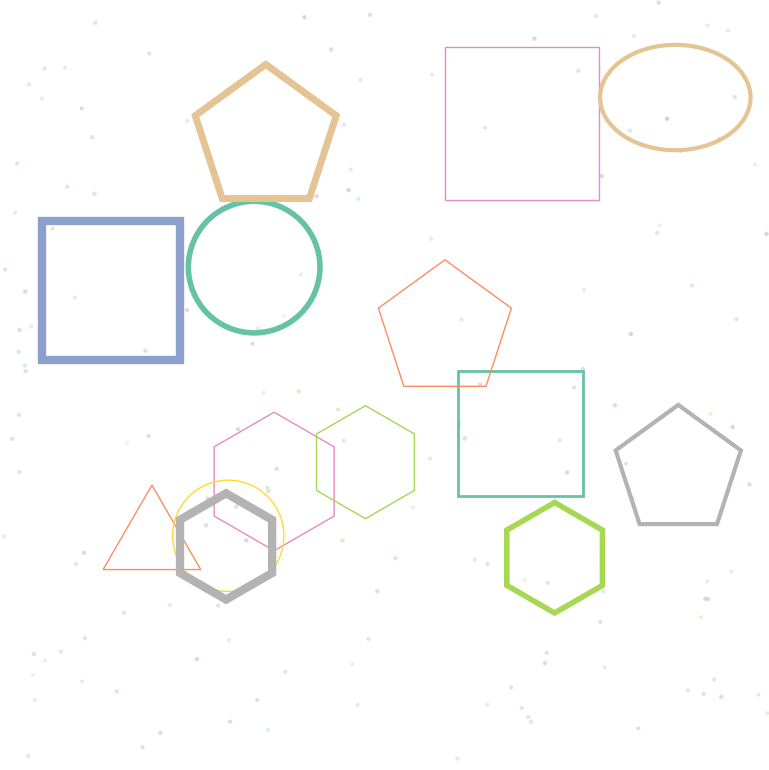[{"shape": "circle", "thickness": 2, "radius": 0.43, "center": [0.33, 0.653]}, {"shape": "square", "thickness": 1, "radius": 0.41, "center": [0.676, 0.437]}, {"shape": "triangle", "thickness": 0.5, "radius": 0.37, "center": [0.197, 0.297]}, {"shape": "pentagon", "thickness": 0.5, "radius": 0.45, "center": [0.578, 0.572]}, {"shape": "square", "thickness": 3, "radius": 0.45, "center": [0.144, 0.623]}, {"shape": "square", "thickness": 0.5, "radius": 0.5, "center": [0.678, 0.839]}, {"shape": "hexagon", "thickness": 0.5, "radius": 0.45, "center": [0.356, 0.375]}, {"shape": "hexagon", "thickness": 0.5, "radius": 0.37, "center": [0.475, 0.4]}, {"shape": "hexagon", "thickness": 2, "radius": 0.36, "center": [0.72, 0.276]}, {"shape": "circle", "thickness": 0.5, "radius": 0.36, "center": [0.296, 0.304]}, {"shape": "oval", "thickness": 1.5, "radius": 0.49, "center": [0.877, 0.873]}, {"shape": "pentagon", "thickness": 2.5, "radius": 0.48, "center": [0.345, 0.82]}, {"shape": "hexagon", "thickness": 3, "radius": 0.35, "center": [0.294, 0.29]}, {"shape": "pentagon", "thickness": 1.5, "radius": 0.43, "center": [0.881, 0.389]}]